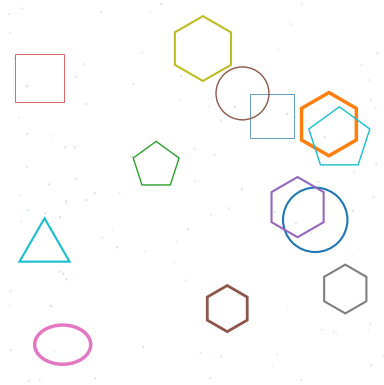[{"shape": "square", "thickness": 0.5, "radius": 0.29, "center": [0.706, 0.699]}, {"shape": "circle", "thickness": 1.5, "radius": 0.42, "center": [0.819, 0.429]}, {"shape": "hexagon", "thickness": 2.5, "radius": 0.41, "center": [0.854, 0.677]}, {"shape": "pentagon", "thickness": 1, "radius": 0.31, "center": [0.406, 0.57]}, {"shape": "square", "thickness": 0.5, "radius": 0.31, "center": [0.102, 0.798]}, {"shape": "hexagon", "thickness": 1.5, "radius": 0.39, "center": [0.773, 0.462]}, {"shape": "circle", "thickness": 1, "radius": 0.34, "center": [0.63, 0.757]}, {"shape": "hexagon", "thickness": 2, "radius": 0.3, "center": [0.59, 0.198]}, {"shape": "oval", "thickness": 2.5, "radius": 0.36, "center": [0.163, 0.105]}, {"shape": "hexagon", "thickness": 1.5, "radius": 0.32, "center": [0.897, 0.249]}, {"shape": "hexagon", "thickness": 1.5, "radius": 0.42, "center": [0.527, 0.874]}, {"shape": "pentagon", "thickness": 1, "radius": 0.42, "center": [0.881, 0.639]}, {"shape": "triangle", "thickness": 1.5, "radius": 0.38, "center": [0.116, 0.358]}]